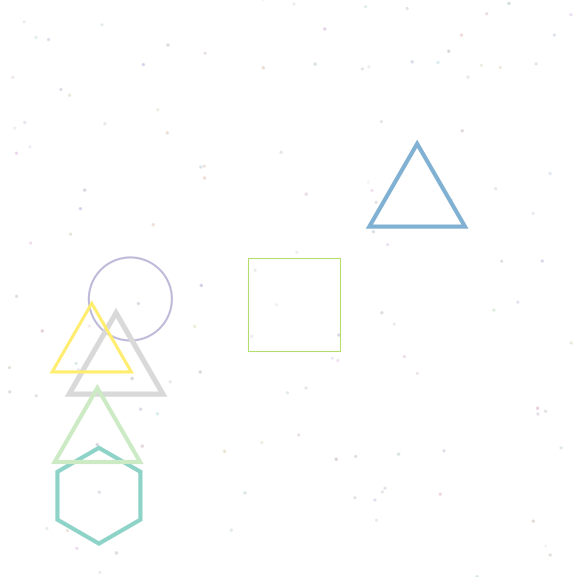[{"shape": "hexagon", "thickness": 2, "radius": 0.41, "center": [0.171, 0.141]}, {"shape": "circle", "thickness": 1, "radius": 0.36, "center": [0.226, 0.481]}, {"shape": "triangle", "thickness": 2, "radius": 0.48, "center": [0.722, 0.655]}, {"shape": "square", "thickness": 0.5, "radius": 0.4, "center": [0.509, 0.472]}, {"shape": "triangle", "thickness": 2.5, "radius": 0.47, "center": [0.201, 0.364]}, {"shape": "triangle", "thickness": 2, "radius": 0.43, "center": [0.169, 0.242]}, {"shape": "triangle", "thickness": 1.5, "radius": 0.4, "center": [0.159, 0.395]}]